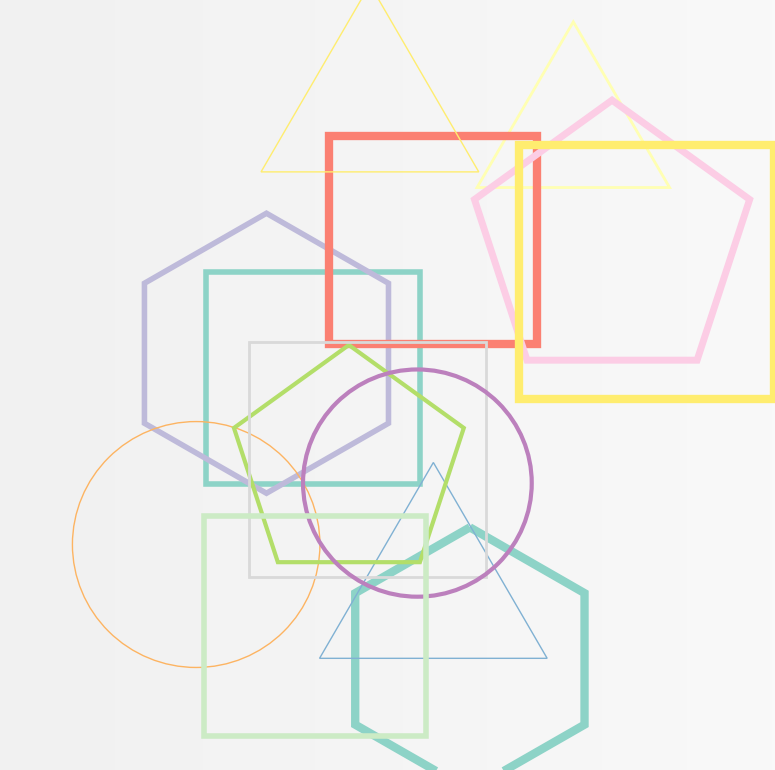[{"shape": "hexagon", "thickness": 3, "radius": 0.85, "center": [0.606, 0.144]}, {"shape": "square", "thickness": 2, "radius": 0.69, "center": [0.404, 0.509]}, {"shape": "triangle", "thickness": 1, "radius": 0.72, "center": [0.74, 0.828]}, {"shape": "hexagon", "thickness": 2, "radius": 0.91, "center": [0.344, 0.541]}, {"shape": "square", "thickness": 3, "radius": 0.67, "center": [0.559, 0.688]}, {"shape": "triangle", "thickness": 0.5, "radius": 0.85, "center": [0.559, 0.23]}, {"shape": "circle", "thickness": 0.5, "radius": 0.8, "center": [0.253, 0.293]}, {"shape": "pentagon", "thickness": 1.5, "radius": 0.78, "center": [0.45, 0.396]}, {"shape": "pentagon", "thickness": 2.5, "radius": 0.93, "center": [0.79, 0.683]}, {"shape": "square", "thickness": 1, "radius": 0.76, "center": [0.474, 0.403]}, {"shape": "circle", "thickness": 1.5, "radius": 0.74, "center": [0.539, 0.373]}, {"shape": "square", "thickness": 2, "radius": 0.72, "center": [0.406, 0.187]}, {"shape": "triangle", "thickness": 0.5, "radius": 0.81, "center": [0.477, 0.858]}, {"shape": "square", "thickness": 3, "radius": 0.82, "center": [0.834, 0.647]}]